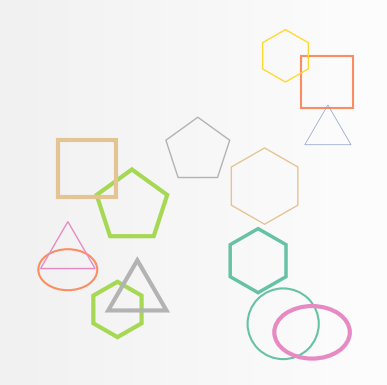[{"shape": "circle", "thickness": 1.5, "radius": 0.46, "center": [0.731, 0.159]}, {"shape": "hexagon", "thickness": 2.5, "radius": 0.42, "center": [0.666, 0.323]}, {"shape": "square", "thickness": 1.5, "radius": 0.33, "center": [0.845, 0.788]}, {"shape": "oval", "thickness": 1.5, "radius": 0.38, "center": [0.175, 0.299]}, {"shape": "triangle", "thickness": 0.5, "radius": 0.34, "center": [0.846, 0.659]}, {"shape": "oval", "thickness": 3, "radius": 0.49, "center": [0.805, 0.137]}, {"shape": "triangle", "thickness": 1, "radius": 0.41, "center": [0.175, 0.343]}, {"shape": "pentagon", "thickness": 3, "radius": 0.48, "center": [0.34, 0.464]}, {"shape": "hexagon", "thickness": 3, "radius": 0.36, "center": [0.303, 0.196]}, {"shape": "hexagon", "thickness": 1, "radius": 0.34, "center": [0.737, 0.855]}, {"shape": "square", "thickness": 3, "radius": 0.37, "center": [0.224, 0.563]}, {"shape": "hexagon", "thickness": 1, "radius": 0.5, "center": [0.683, 0.517]}, {"shape": "triangle", "thickness": 3, "radius": 0.43, "center": [0.354, 0.237]}, {"shape": "pentagon", "thickness": 1, "radius": 0.43, "center": [0.51, 0.609]}]